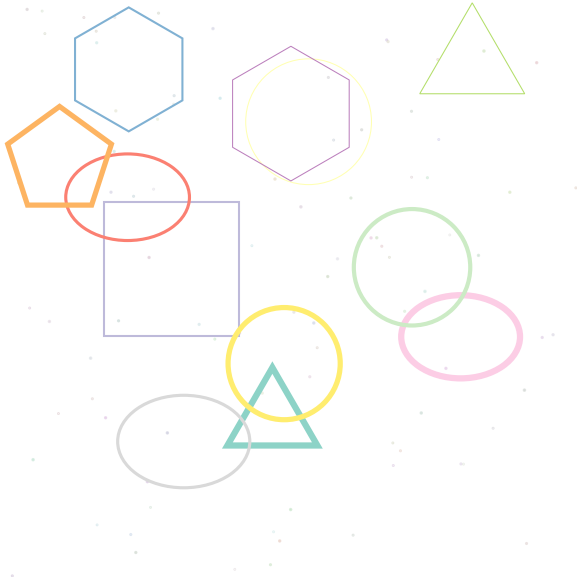[{"shape": "triangle", "thickness": 3, "radius": 0.45, "center": [0.472, 0.273]}, {"shape": "circle", "thickness": 0.5, "radius": 0.54, "center": [0.534, 0.788]}, {"shape": "square", "thickness": 1, "radius": 0.58, "center": [0.297, 0.533]}, {"shape": "oval", "thickness": 1.5, "radius": 0.54, "center": [0.221, 0.658]}, {"shape": "hexagon", "thickness": 1, "radius": 0.54, "center": [0.223, 0.879]}, {"shape": "pentagon", "thickness": 2.5, "radius": 0.47, "center": [0.103, 0.72]}, {"shape": "triangle", "thickness": 0.5, "radius": 0.52, "center": [0.818, 0.889]}, {"shape": "oval", "thickness": 3, "radius": 0.51, "center": [0.798, 0.416]}, {"shape": "oval", "thickness": 1.5, "radius": 0.57, "center": [0.318, 0.235]}, {"shape": "hexagon", "thickness": 0.5, "radius": 0.58, "center": [0.504, 0.802]}, {"shape": "circle", "thickness": 2, "radius": 0.5, "center": [0.713, 0.536]}, {"shape": "circle", "thickness": 2.5, "radius": 0.49, "center": [0.492, 0.369]}]